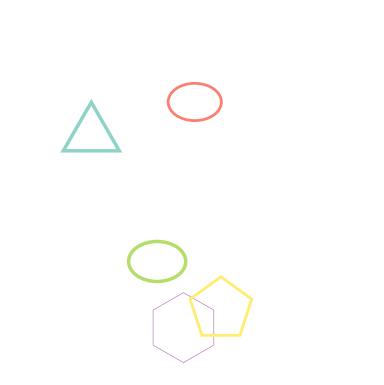[{"shape": "triangle", "thickness": 2.5, "radius": 0.42, "center": [0.237, 0.65]}, {"shape": "oval", "thickness": 2, "radius": 0.35, "center": [0.506, 0.735]}, {"shape": "oval", "thickness": 2.5, "radius": 0.37, "center": [0.408, 0.321]}, {"shape": "hexagon", "thickness": 0.5, "radius": 0.45, "center": [0.476, 0.149]}, {"shape": "pentagon", "thickness": 2, "radius": 0.42, "center": [0.574, 0.197]}]